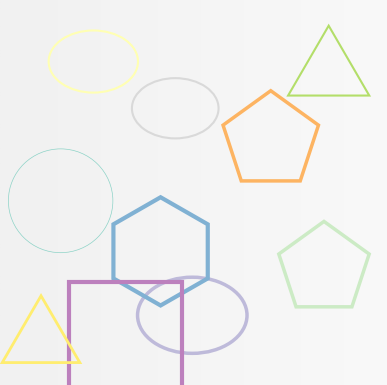[{"shape": "circle", "thickness": 0.5, "radius": 0.67, "center": [0.156, 0.479]}, {"shape": "oval", "thickness": 1.5, "radius": 0.58, "center": [0.241, 0.84]}, {"shape": "oval", "thickness": 2.5, "radius": 0.71, "center": [0.496, 0.181]}, {"shape": "hexagon", "thickness": 3, "radius": 0.7, "center": [0.414, 0.347]}, {"shape": "pentagon", "thickness": 2.5, "radius": 0.65, "center": [0.699, 0.635]}, {"shape": "triangle", "thickness": 1.5, "radius": 0.6, "center": [0.848, 0.812]}, {"shape": "oval", "thickness": 1.5, "radius": 0.56, "center": [0.452, 0.719]}, {"shape": "square", "thickness": 3, "radius": 0.73, "center": [0.323, 0.12]}, {"shape": "pentagon", "thickness": 2.5, "radius": 0.61, "center": [0.836, 0.302]}, {"shape": "triangle", "thickness": 2, "radius": 0.58, "center": [0.106, 0.116]}]